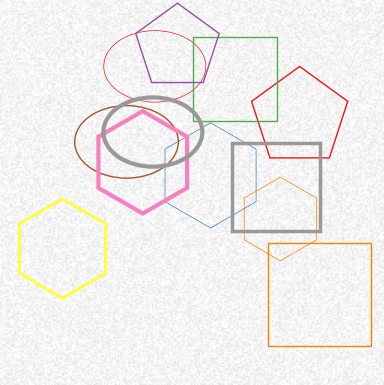[{"shape": "pentagon", "thickness": 1, "radius": 0.66, "center": [0.778, 0.696]}, {"shape": "oval", "thickness": 0.5, "radius": 0.66, "center": [0.402, 0.828]}, {"shape": "hexagon", "thickness": 0.5, "radius": 0.68, "center": [0.547, 0.544]}, {"shape": "square", "thickness": 1, "radius": 0.55, "center": [0.611, 0.795]}, {"shape": "pentagon", "thickness": 1, "radius": 0.57, "center": [0.461, 0.878]}, {"shape": "hexagon", "thickness": 0.5, "radius": 0.54, "center": [0.728, 0.431]}, {"shape": "square", "thickness": 1, "radius": 0.67, "center": [0.829, 0.236]}, {"shape": "hexagon", "thickness": 2, "radius": 0.64, "center": [0.162, 0.355]}, {"shape": "oval", "thickness": 1, "radius": 0.67, "center": [0.329, 0.631]}, {"shape": "hexagon", "thickness": 3, "radius": 0.66, "center": [0.371, 0.578]}, {"shape": "square", "thickness": 2.5, "radius": 0.57, "center": [0.718, 0.514]}, {"shape": "oval", "thickness": 3, "radius": 0.64, "center": [0.397, 0.657]}]